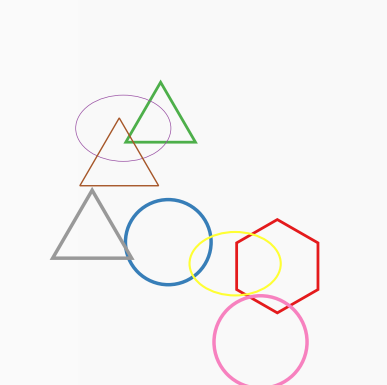[{"shape": "hexagon", "thickness": 2, "radius": 0.61, "center": [0.716, 0.309]}, {"shape": "circle", "thickness": 2.5, "radius": 0.55, "center": [0.434, 0.371]}, {"shape": "triangle", "thickness": 2, "radius": 0.52, "center": [0.415, 0.683]}, {"shape": "oval", "thickness": 0.5, "radius": 0.61, "center": [0.318, 0.667]}, {"shape": "oval", "thickness": 1.5, "radius": 0.59, "center": [0.607, 0.315]}, {"shape": "triangle", "thickness": 1, "radius": 0.59, "center": [0.308, 0.576]}, {"shape": "circle", "thickness": 2.5, "radius": 0.6, "center": [0.672, 0.112]}, {"shape": "triangle", "thickness": 2.5, "radius": 0.59, "center": [0.238, 0.388]}]